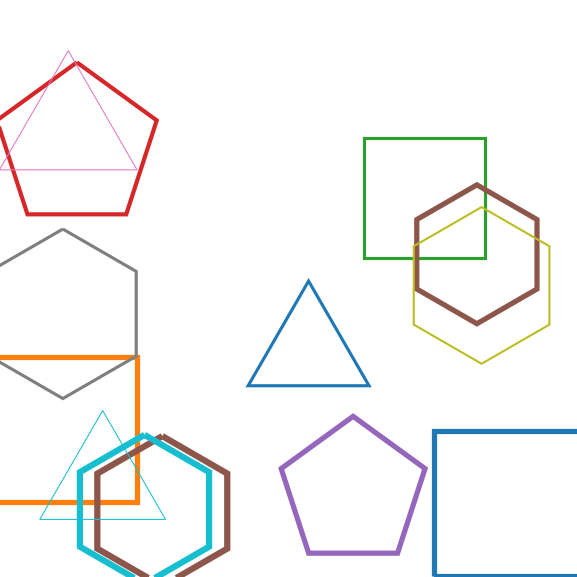[{"shape": "triangle", "thickness": 1.5, "radius": 0.6, "center": [0.534, 0.392]}, {"shape": "square", "thickness": 2.5, "radius": 0.63, "center": [0.877, 0.127]}, {"shape": "square", "thickness": 2.5, "radius": 0.63, "center": [0.111, 0.256]}, {"shape": "square", "thickness": 1.5, "radius": 0.52, "center": [0.735, 0.656]}, {"shape": "pentagon", "thickness": 2, "radius": 0.73, "center": [0.133, 0.746]}, {"shape": "pentagon", "thickness": 2.5, "radius": 0.65, "center": [0.611, 0.147]}, {"shape": "hexagon", "thickness": 2.5, "radius": 0.6, "center": [0.826, 0.559]}, {"shape": "hexagon", "thickness": 3, "radius": 0.65, "center": [0.281, 0.114]}, {"shape": "triangle", "thickness": 0.5, "radius": 0.69, "center": [0.118, 0.774]}, {"shape": "hexagon", "thickness": 1.5, "radius": 0.73, "center": [0.109, 0.456]}, {"shape": "hexagon", "thickness": 1, "radius": 0.68, "center": [0.834, 0.505]}, {"shape": "hexagon", "thickness": 3, "radius": 0.65, "center": [0.25, 0.117]}, {"shape": "triangle", "thickness": 0.5, "radius": 0.63, "center": [0.178, 0.163]}]